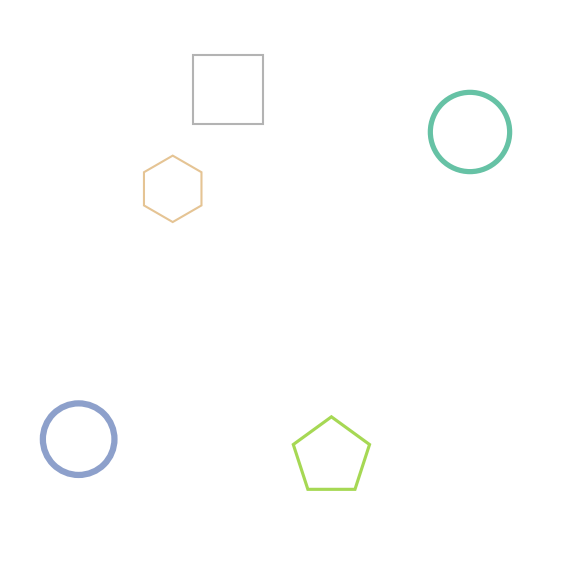[{"shape": "circle", "thickness": 2.5, "radius": 0.34, "center": [0.814, 0.771]}, {"shape": "circle", "thickness": 3, "radius": 0.31, "center": [0.136, 0.239]}, {"shape": "pentagon", "thickness": 1.5, "radius": 0.35, "center": [0.574, 0.208]}, {"shape": "hexagon", "thickness": 1, "radius": 0.29, "center": [0.299, 0.672]}, {"shape": "square", "thickness": 1, "radius": 0.3, "center": [0.395, 0.844]}]